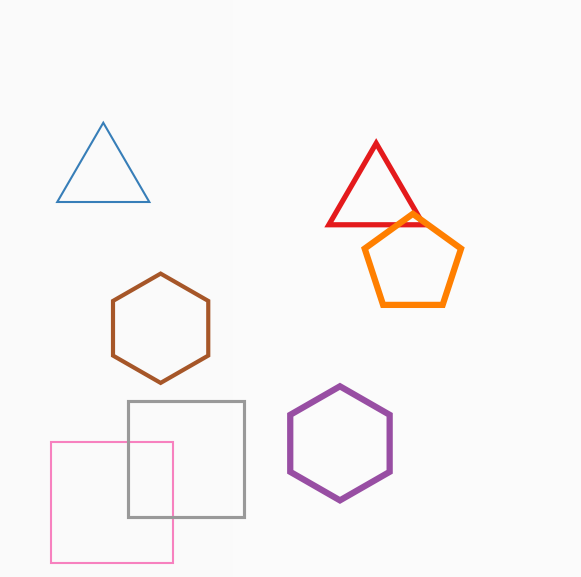[{"shape": "triangle", "thickness": 2.5, "radius": 0.47, "center": [0.647, 0.657]}, {"shape": "triangle", "thickness": 1, "radius": 0.46, "center": [0.178, 0.695]}, {"shape": "hexagon", "thickness": 3, "radius": 0.49, "center": [0.585, 0.231]}, {"shape": "pentagon", "thickness": 3, "radius": 0.44, "center": [0.71, 0.542]}, {"shape": "hexagon", "thickness": 2, "radius": 0.47, "center": [0.276, 0.431]}, {"shape": "square", "thickness": 1, "radius": 0.52, "center": [0.193, 0.129]}, {"shape": "square", "thickness": 1.5, "radius": 0.5, "center": [0.32, 0.205]}]